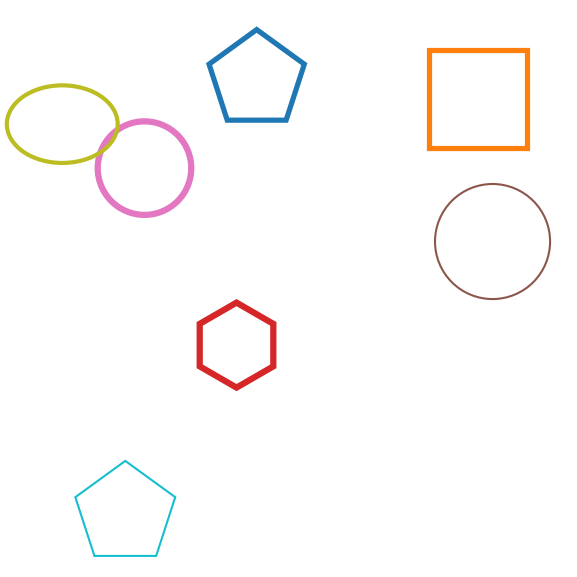[{"shape": "pentagon", "thickness": 2.5, "radius": 0.43, "center": [0.444, 0.861]}, {"shape": "square", "thickness": 2.5, "radius": 0.42, "center": [0.827, 0.828]}, {"shape": "hexagon", "thickness": 3, "radius": 0.37, "center": [0.41, 0.402]}, {"shape": "circle", "thickness": 1, "radius": 0.5, "center": [0.853, 0.581]}, {"shape": "circle", "thickness": 3, "radius": 0.4, "center": [0.25, 0.708]}, {"shape": "oval", "thickness": 2, "radius": 0.48, "center": [0.108, 0.784]}, {"shape": "pentagon", "thickness": 1, "radius": 0.45, "center": [0.217, 0.11]}]